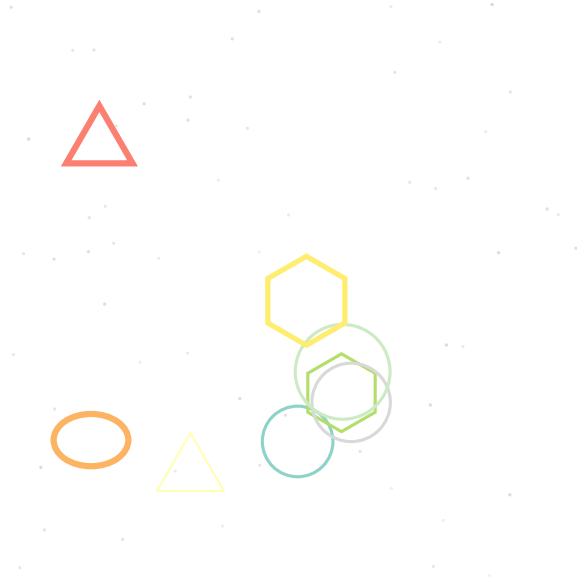[{"shape": "circle", "thickness": 1.5, "radius": 0.31, "center": [0.515, 0.235]}, {"shape": "triangle", "thickness": 1, "radius": 0.33, "center": [0.33, 0.183]}, {"shape": "triangle", "thickness": 3, "radius": 0.33, "center": [0.172, 0.749]}, {"shape": "oval", "thickness": 3, "radius": 0.32, "center": [0.158, 0.237]}, {"shape": "hexagon", "thickness": 1.5, "radius": 0.34, "center": [0.591, 0.319]}, {"shape": "circle", "thickness": 1.5, "radius": 0.34, "center": [0.608, 0.302]}, {"shape": "circle", "thickness": 1.5, "radius": 0.41, "center": [0.593, 0.355]}, {"shape": "hexagon", "thickness": 2.5, "radius": 0.39, "center": [0.53, 0.478]}]